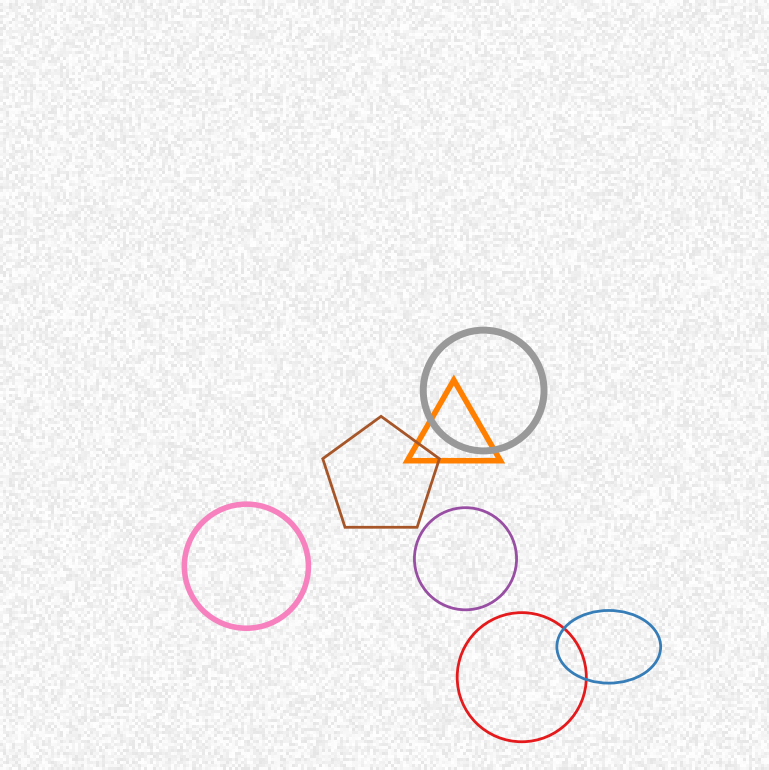[{"shape": "circle", "thickness": 1, "radius": 0.42, "center": [0.678, 0.121]}, {"shape": "oval", "thickness": 1, "radius": 0.34, "center": [0.791, 0.16]}, {"shape": "circle", "thickness": 1, "radius": 0.33, "center": [0.605, 0.274]}, {"shape": "triangle", "thickness": 2, "radius": 0.35, "center": [0.589, 0.437]}, {"shape": "pentagon", "thickness": 1, "radius": 0.4, "center": [0.495, 0.38]}, {"shape": "circle", "thickness": 2, "radius": 0.4, "center": [0.32, 0.265]}, {"shape": "circle", "thickness": 2.5, "radius": 0.39, "center": [0.628, 0.493]}]